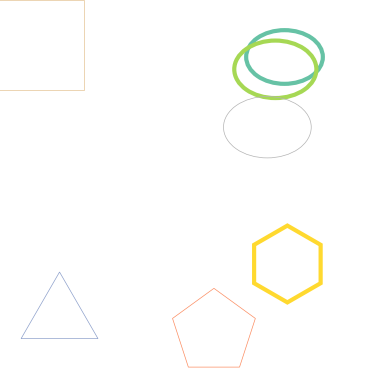[{"shape": "oval", "thickness": 3, "radius": 0.5, "center": [0.739, 0.852]}, {"shape": "pentagon", "thickness": 0.5, "radius": 0.57, "center": [0.556, 0.138]}, {"shape": "triangle", "thickness": 0.5, "radius": 0.58, "center": [0.155, 0.178]}, {"shape": "oval", "thickness": 3, "radius": 0.53, "center": [0.715, 0.82]}, {"shape": "hexagon", "thickness": 3, "radius": 0.5, "center": [0.746, 0.314]}, {"shape": "square", "thickness": 0.5, "radius": 0.58, "center": [0.103, 0.884]}, {"shape": "oval", "thickness": 0.5, "radius": 0.57, "center": [0.694, 0.67]}]